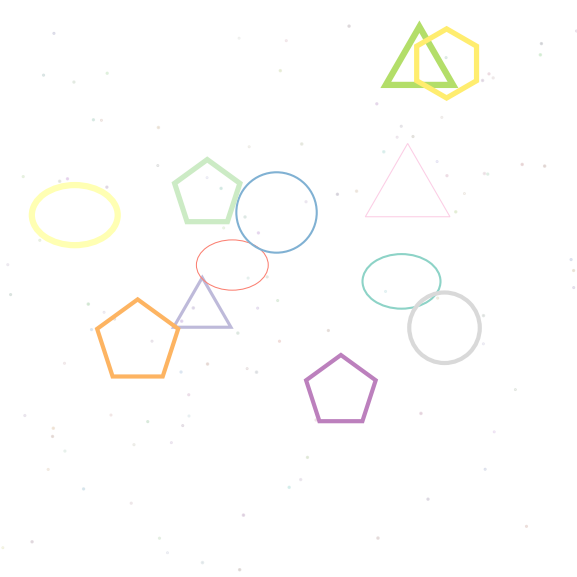[{"shape": "oval", "thickness": 1, "radius": 0.34, "center": [0.695, 0.512]}, {"shape": "oval", "thickness": 3, "radius": 0.37, "center": [0.129, 0.627]}, {"shape": "triangle", "thickness": 1.5, "radius": 0.29, "center": [0.35, 0.461]}, {"shape": "oval", "thickness": 0.5, "radius": 0.31, "center": [0.402, 0.54]}, {"shape": "circle", "thickness": 1, "radius": 0.35, "center": [0.479, 0.631]}, {"shape": "pentagon", "thickness": 2, "radius": 0.37, "center": [0.238, 0.407]}, {"shape": "triangle", "thickness": 3, "radius": 0.34, "center": [0.726, 0.886]}, {"shape": "triangle", "thickness": 0.5, "radius": 0.42, "center": [0.706, 0.666]}, {"shape": "circle", "thickness": 2, "radius": 0.31, "center": [0.77, 0.432]}, {"shape": "pentagon", "thickness": 2, "radius": 0.32, "center": [0.59, 0.321]}, {"shape": "pentagon", "thickness": 2.5, "radius": 0.3, "center": [0.359, 0.663]}, {"shape": "hexagon", "thickness": 2.5, "radius": 0.3, "center": [0.773, 0.889]}]